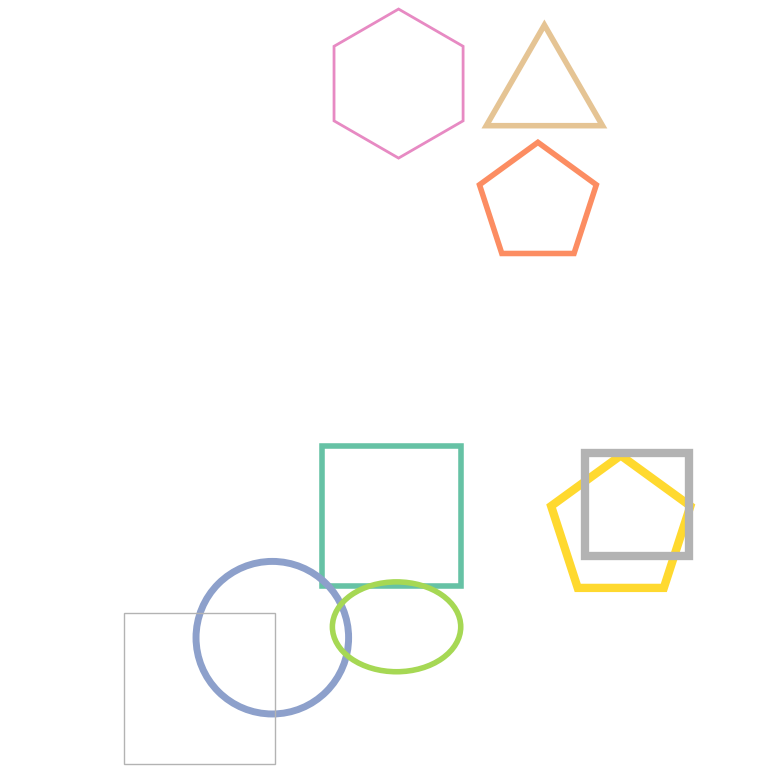[{"shape": "square", "thickness": 2, "radius": 0.45, "center": [0.509, 0.33]}, {"shape": "pentagon", "thickness": 2, "radius": 0.4, "center": [0.699, 0.735]}, {"shape": "circle", "thickness": 2.5, "radius": 0.5, "center": [0.354, 0.172]}, {"shape": "hexagon", "thickness": 1, "radius": 0.48, "center": [0.518, 0.891]}, {"shape": "oval", "thickness": 2, "radius": 0.42, "center": [0.515, 0.186]}, {"shape": "pentagon", "thickness": 3, "radius": 0.48, "center": [0.806, 0.313]}, {"shape": "triangle", "thickness": 2, "radius": 0.44, "center": [0.707, 0.88]}, {"shape": "square", "thickness": 3, "radius": 0.34, "center": [0.827, 0.345]}, {"shape": "square", "thickness": 0.5, "radius": 0.49, "center": [0.259, 0.106]}]